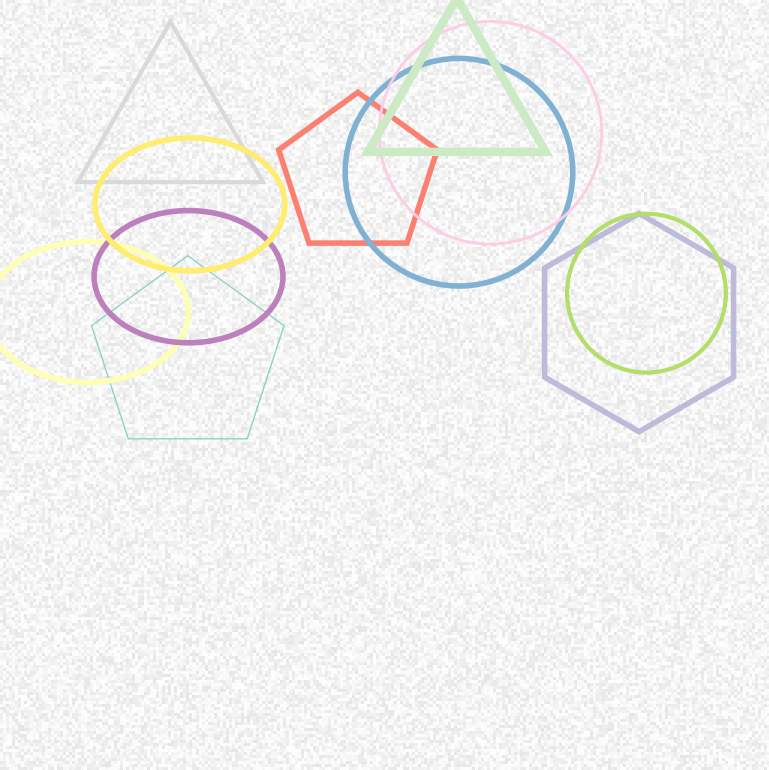[{"shape": "pentagon", "thickness": 0.5, "radius": 0.66, "center": [0.244, 0.536]}, {"shape": "oval", "thickness": 2, "radius": 0.65, "center": [0.114, 0.595]}, {"shape": "hexagon", "thickness": 2, "radius": 0.71, "center": [0.83, 0.581]}, {"shape": "pentagon", "thickness": 2, "radius": 0.54, "center": [0.465, 0.772]}, {"shape": "circle", "thickness": 2, "radius": 0.74, "center": [0.596, 0.776]}, {"shape": "circle", "thickness": 1.5, "radius": 0.52, "center": [0.84, 0.619]}, {"shape": "circle", "thickness": 1, "radius": 0.72, "center": [0.637, 0.828]}, {"shape": "triangle", "thickness": 1.5, "radius": 0.69, "center": [0.221, 0.833]}, {"shape": "oval", "thickness": 2, "radius": 0.61, "center": [0.245, 0.641]}, {"shape": "triangle", "thickness": 3, "radius": 0.67, "center": [0.593, 0.869]}, {"shape": "oval", "thickness": 2, "radius": 0.62, "center": [0.247, 0.735]}]